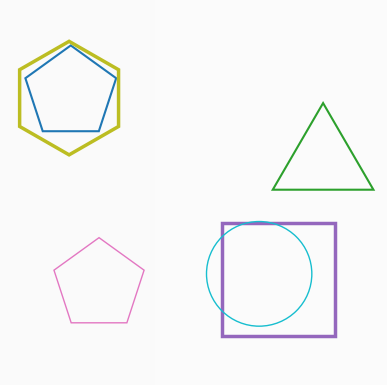[{"shape": "pentagon", "thickness": 1.5, "radius": 0.62, "center": [0.183, 0.759]}, {"shape": "triangle", "thickness": 1.5, "radius": 0.75, "center": [0.834, 0.582]}, {"shape": "square", "thickness": 2.5, "radius": 0.73, "center": [0.719, 0.274]}, {"shape": "pentagon", "thickness": 1, "radius": 0.61, "center": [0.256, 0.26]}, {"shape": "hexagon", "thickness": 2.5, "radius": 0.74, "center": [0.178, 0.745]}, {"shape": "circle", "thickness": 1, "radius": 0.68, "center": [0.669, 0.289]}]